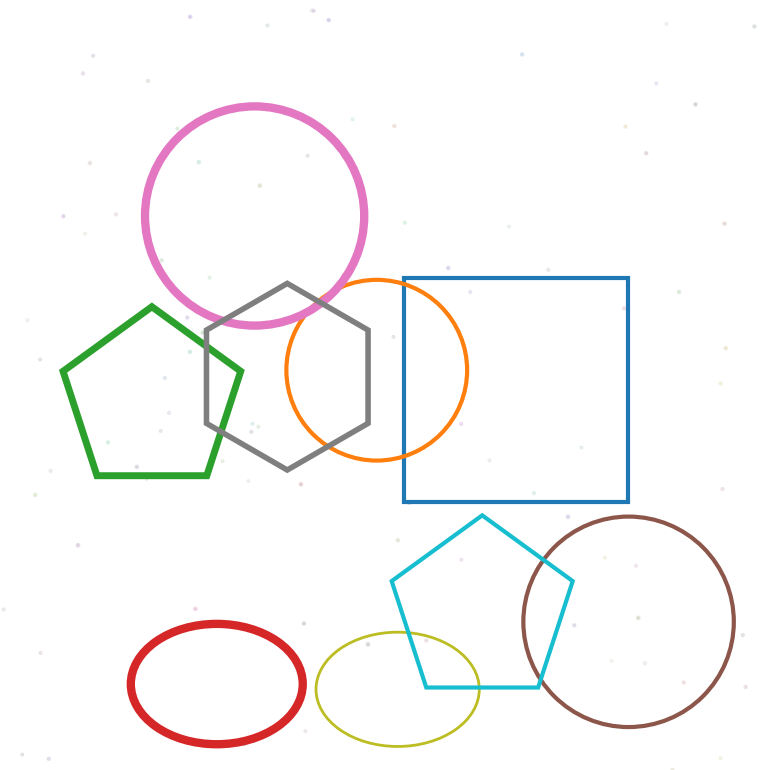[{"shape": "square", "thickness": 1.5, "radius": 0.73, "center": [0.67, 0.494]}, {"shape": "circle", "thickness": 1.5, "radius": 0.59, "center": [0.489, 0.519]}, {"shape": "pentagon", "thickness": 2.5, "radius": 0.61, "center": [0.197, 0.48]}, {"shape": "oval", "thickness": 3, "radius": 0.56, "center": [0.282, 0.112]}, {"shape": "circle", "thickness": 1.5, "radius": 0.68, "center": [0.816, 0.192]}, {"shape": "circle", "thickness": 3, "radius": 0.71, "center": [0.331, 0.72]}, {"shape": "hexagon", "thickness": 2, "radius": 0.61, "center": [0.373, 0.511]}, {"shape": "oval", "thickness": 1, "radius": 0.53, "center": [0.516, 0.105]}, {"shape": "pentagon", "thickness": 1.5, "radius": 0.62, "center": [0.626, 0.207]}]